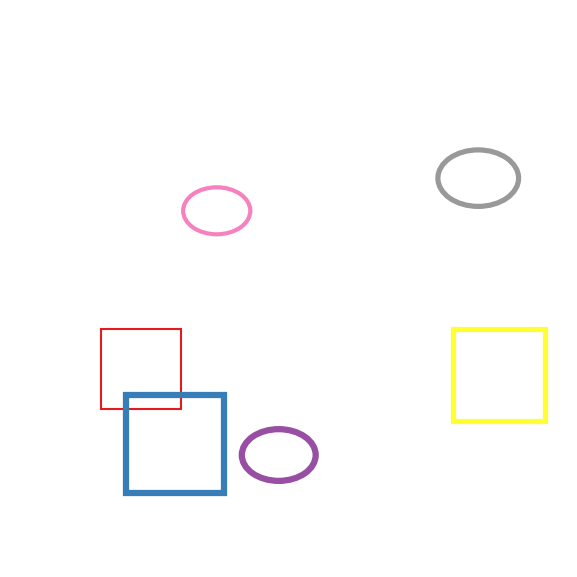[{"shape": "square", "thickness": 1, "radius": 0.35, "center": [0.244, 0.361]}, {"shape": "square", "thickness": 3, "radius": 0.42, "center": [0.303, 0.23]}, {"shape": "oval", "thickness": 3, "radius": 0.32, "center": [0.483, 0.211]}, {"shape": "square", "thickness": 2.5, "radius": 0.4, "center": [0.864, 0.35]}, {"shape": "oval", "thickness": 2, "radius": 0.29, "center": [0.375, 0.634]}, {"shape": "oval", "thickness": 2.5, "radius": 0.35, "center": [0.828, 0.691]}]